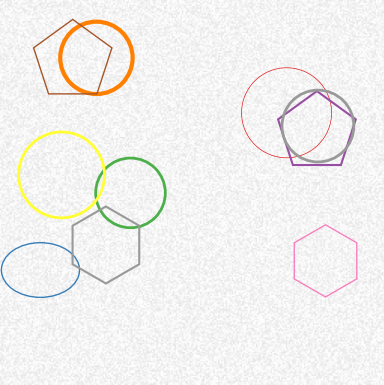[{"shape": "circle", "thickness": 0.5, "radius": 0.58, "center": [0.744, 0.707]}, {"shape": "oval", "thickness": 1, "radius": 0.51, "center": [0.105, 0.299]}, {"shape": "circle", "thickness": 2, "radius": 0.45, "center": [0.339, 0.499]}, {"shape": "pentagon", "thickness": 1.5, "radius": 0.53, "center": [0.823, 0.657]}, {"shape": "circle", "thickness": 3, "radius": 0.47, "center": [0.25, 0.85]}, {"shape": "circle", "thickness": 2, "radius": 0.56, "center": [0.16, 0.546]}, {"shape": "pentagon", "thickness": 1, "radius": 0.53, "center": [0.189, 0.843]}, {"shape": "hexagon", "thickness": 1, "radius": 0.47, "center": [0.846, 0.322]}, {"shape": "circle", "thickness": 2, "radius": 0.47, "center": [0.826, 0.673]}, {"shape": "hexagon", "thickness": 1.5, "radius": 0.5, "center": [0.275, 0.364]}]